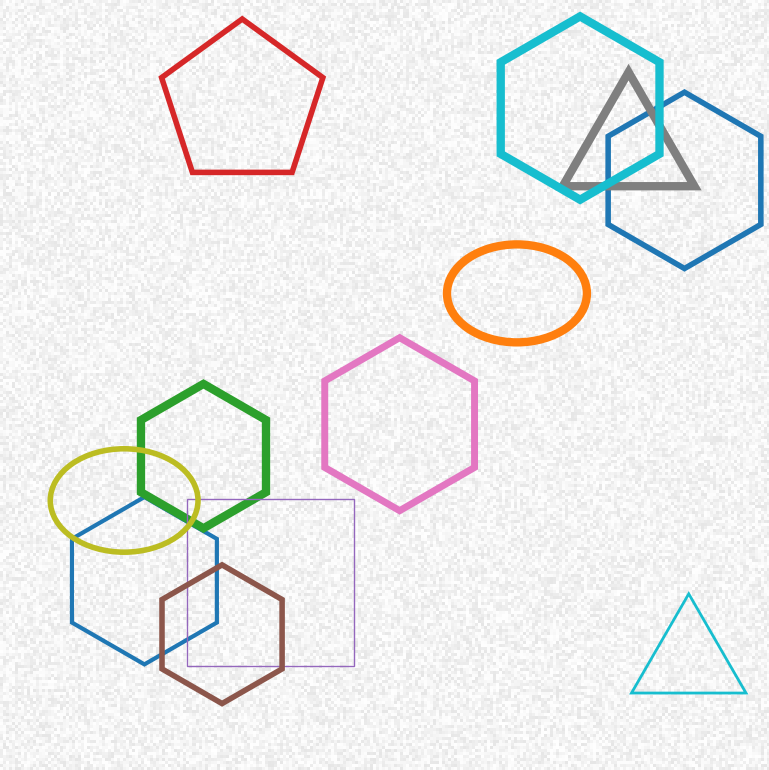[{"shape": "hexagon", "thickness": 1.5, "radius": 0.54, "center": [0.188, 0.246]}, {"shape": "hexagon", "thickness": 2, "radius": 0.57, "center": [0.889, 0.766]}, {"shape": "oval", "thickness": 3, "radius": 0.45, "center": [0.671, 0.619]}, {"shape": "hexagon", "thickness": 3, "radius": 0.47, "center": [0.264, 0.408]}, {"shape": "pentagon", "thickness": 2, "radius": 0.55, "center": [0.315, 0.865]}, {"shape": "square", "thickness": 0.5, "radius": 0.54, "center": [0.351, 0.243]}, {"shape": "hexagon", "thickness": 2, "radius": 0.45, "center": [0.288, 0.176]}, {"shape": "hexagon", "thickness": 2.5, "radius": 0.56, "center": [0.519, 0.449]}, {"shape": "triangle", "thickness": 3, "radius": 0.49, "center": [0.816, 0.808]}, {"shape": "oval", "thickness": 2, "radius": 0.48, "center": [0.161, 0.35]}, {"shape": "triangle", "thickness": 1, "radius": 0.43, "center": [0.894, 0.143]}, {"shape": "hexagon", "thickness": 3, "radius": 0.6, "center": [0.753, 0.86]}]